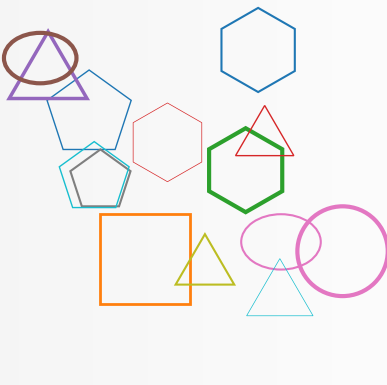[{"shape": "hexagon", "thickness": 1.5, "radius": 0.55, "center": [0.666, 0.87]}, {"shape": "pentagon", "thickness": 1, "radius": 0.57, "center": [0.23, 0.704]}, {"shape": "square", "thickness": 2, "radius": 0.58, "center": [0.373, 0.328]}, {"shape": "hexagon", "thickness": 3, "radius": 0.54, "center": [0.634, 0.558]}, {"shape": "triangle", "thickness": 1, "radius": 0.43, "center": [0.683, 0.639]}, {"shape": "hexagon", "thickness": 0.5, "radius": 0.51, "center": [0.432, 0.63]}, {"shape": "triangle", "thickness": 2.5, "radius": 0.58, "center": [0.124, 0.802]}, {"shape": "oval", "thickness": 3, "radius": 0.47, "center": [0.104, 0.849]}, {"shape": "circle", "thickness": 3, "radius": 0.58, "center": [0.884, 0.348]}, {"shape": "oval", "thickness": 1.5, "radius": 0.51, "center": [0.725, 0.372]}, {"shape": "pentagon", "thickness": 1.5, "radius": 0.41, "center": [0.259, 0.53]}, {"shape": "triangle", "thickness": 1.5, "radius": 0.44, "center": [0.529, 0.304]}, {"shape": "triangle", "thickness": 0.5, "radius": 0.5, "center": [0.722, 0.229]}, {"shape": "pentagon", "thickness": 1, "radius": 0.47, "center": [0.243, 0.537]}]